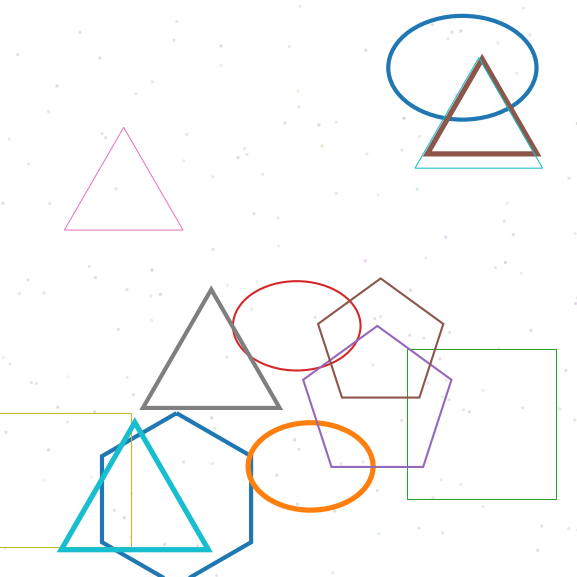[{"shape": "oval", "thickness": 2, "radius": 0.64, "center": [0.801, 0.882]}, {"shape": "hexagon", "thickness": 2, "radius": 0.75, "center": [0.306, 0.135]}, {"shape": "oval", "thickness": 2.5, "radius": 0.54, "center": [0.538, 0.191]}, {"shape": "square", "thickness": 0.5, "radius": 0.65, "center": [0.834, 0.265]}, {"shape": "oval", "thickness": 1, "radius": 0.55, "center": [0.514, 0.435]}, {"shape": "pentagon", "thickness": 1, "radius": 0.67, "center": [0.653, 0.3]}, {"shape": "triangle", "thickness": 2.5, "radius": 0.55, "center": [0.835, 0.787]}, {"shape": "pentagon", "thickness": 1, "radius": 0.57, "center": [0.659, 0.403]}, {"shape": "triangle", "thickness": 0.5, "radius": 0.59, "center": [0.214, 0.66]}, {"shape": "triangle", "thickness": 2, "radius": 0.68, "center": [0.366, 0.361]}, {"shape": "square", "thickness": 0.5, "radius": 0.58, "center": [0.111, 0.168]}, {"shape": "triangle", "thickness": 2.5, "radius": 0.74, "center": [0.233, 0.121]}, {"shape": "triangle", "thickness": 0.5, "radius": 0.64, "center": [0.829, 0.772]}]